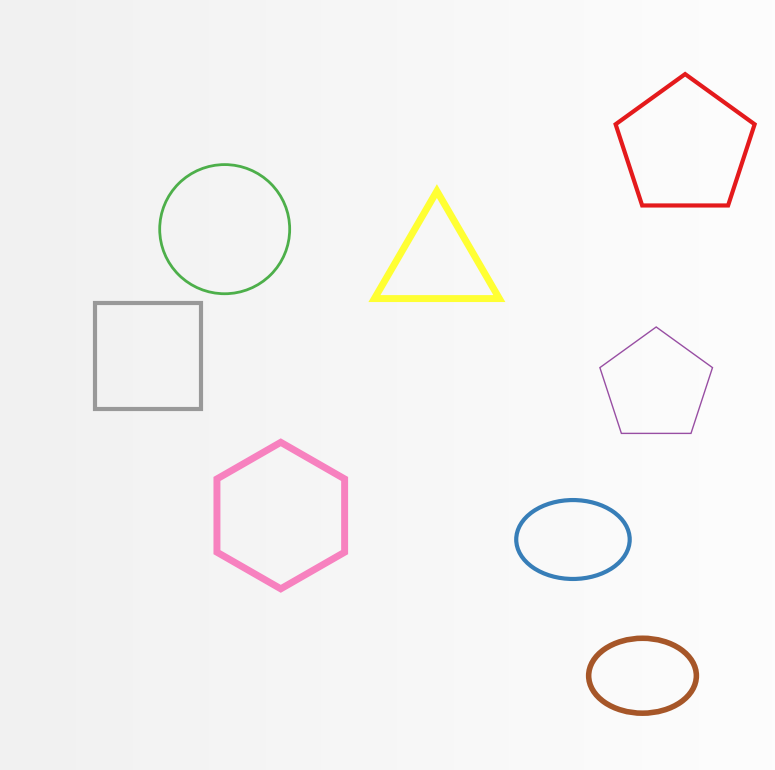[{"shape": "pentagon", "thickness": 1.5, "radius": 0.47, "center": [0.884, 0.809]}, {"shape": "oval", "thickness": 1.5, "radius": 0.37, "center": [0.739, 0.299]}, {"shape": "circle", "thickness": 1, "radius": 0.42, "center": [0.29, 0.702]}, {"shape": "pentagon", "thickness": 0.5, "radius": 0.38, "center": [0.847, 0.499]}, {"shape": "triangle", "thickness": 2.5, "radius": 0.47, "center": [0.564, 0.659]}, {"shape": "oval", "thickness": 2, "radius": 0.35, "center": [0.829, 0.122]}, {"shape": "hexagon", "thickness": 2.5, "radius": 0.48, "center": [0.362, 0.33]}, {"shape": "square", "thickness": 1.5, "radius": 0.34, "center": [0.191, 0.537]}]